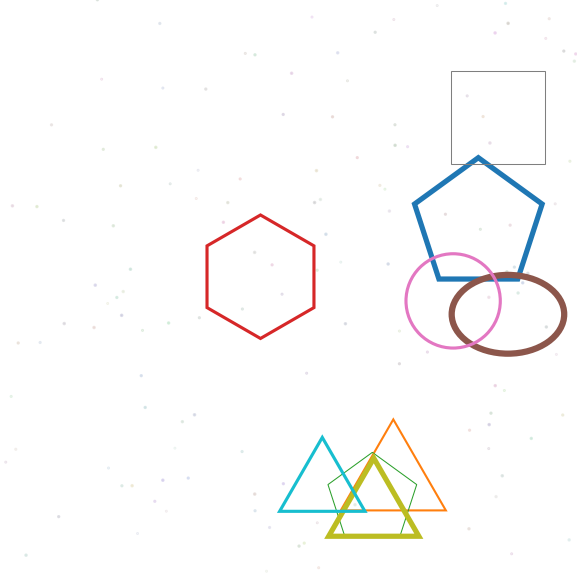[{"shape": "pentagon", "thickness": 2.5, "radius": 0.58, "center": [0.828, 0.61]}, {"shape": "triangle", "thickness": 1, "radius": 0.53, "center": [0.681, 0.168]}, {"shape": "pentagon", "thickness": 0.5, "radius": 0.4, "center": [0.645, 0.135]}, {"shape": "hexagon", "thickness": 1.5, "radius": 0.53, "center": [0.451, 0.52]}, {"shape": "oval", "thickness": 3, "radius": 0.49, "center": [0.88, 0.455]}, {"shape": "circle", "thickness": 1.5, "radius": 0.41, "center": [0.785, 0.478]}, {"shape": "square", "thickness": 0.5, "radius": 0.4, "center": [0.863, 0.796]}, {"shape": "triangle", "thickness": 2.5, "radius": 0.45, "center": [0.647, 0.116]}, {"shape": "triangle", "thickness": 1.5, "radius": 0.43, "center": [0.558, 0.156]}]